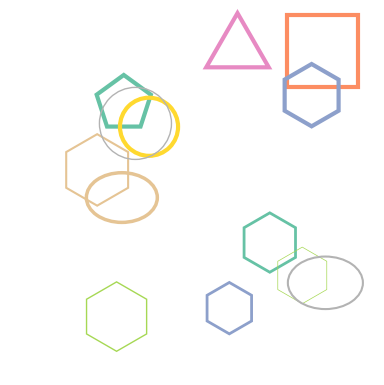[{"shape": "pentagon", "thickness": 3, "radius": 0.37, "center": [0.321, 0.731]}, {"shape": "hexagon", "thickness": 2, "radius": 0.39, "center": [0.701, 0.37]}, {"shape": "square", "thickness": 3, "radius": 0.46, "center": [0.838, 0.867]}, {"shape": "hexagon", "thickness": 2, "radius": 0.33, "center": [0.596, 0.2]}, {"shape": "hexagon", "thickness": 3, "radius": 0.4, "center": [0.809, 0.753]}, {"shape": "triangle", "thickness": 3, "radius": 0.47, "center": [0.617, 0.872]}, {"shape": "hexagon", "thickness": 0.5, "radius": 0.37, "center": [0.785, 0.285]}, {"shape": "hexagon", "thickness": 1, "radius": 0.45, "center": [0.303, 0.178]}, {"shape": "circle", "thickness": 3, "radius": 0.38, "center": [0.387, 0.671]}, {"shape": "hexagon", "thickness": 1.5, "radius": 0.46, "center": [0.252, 0.559]}, {"shape": "oval", "thickness": 2.5, "radius": 0.46, "center": [0.317, 0.487]}, {"shape": "circle", "thickness": 1, "radius": 0.47, "center": [0.352, 0.679]}, {"shape": "oval", "thickness": 1.5, "radius": 0.49, "center": [0.845, 0.265]}]